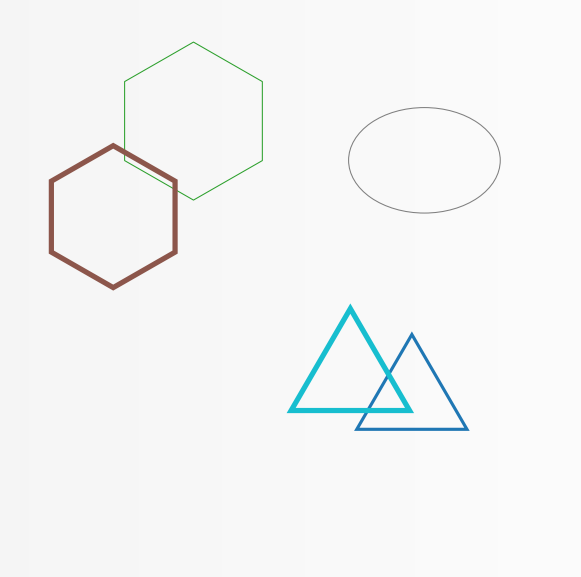[{"shape": "triangle", "thickness": 1.5, "radius": 0.55, "center": [0.709, 0.31]}, {"shape": "hexagon", "thickness": 0.5, "radius": 0.68, "center": [0.333, 0.789]}, {"shape": "hexagon", "thickness": 2.5, "radius": 0.61, "center": [0.195, 0.624]}, {"shape": "oval", "thickness": 0.5, "radius": 0.65, "center": [0.73, 0.722]}, {"shape": "triangle", "thickness": 2.5, "radius": 0.59, "center": [0.603, 0.347]}]